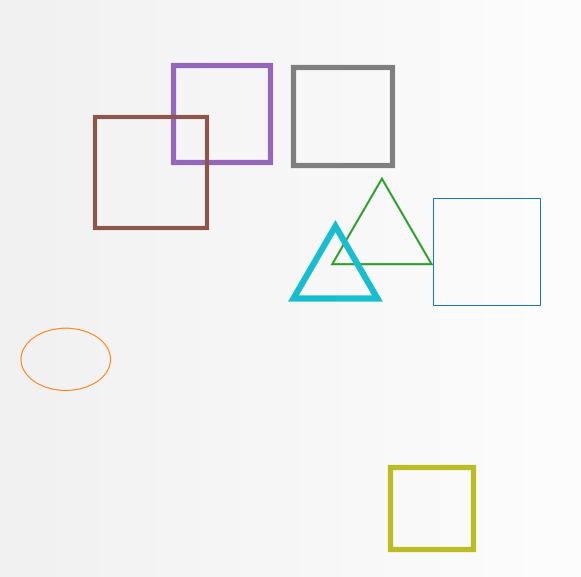[{"shape": "square", "thickness": 0.5, "radius": 0.46, "center": [0.837, 0.563]}, {"shape": "oval", "thickness": 0.5, "radius": 0.38, "center": [0.113, 0.377]}, {"shape": "triangle", "thickness": 1, "radius": 0.49, "center": [0.657, 0.591]}, {"shape": "square", "thickness": 2.5, "radius": 0.42, "center": [0.381, 0.803]}, {"shape": "square", "thickness": 2, "radius": 0.48, "center": [0.259, 0.701]}, {"shape": "square", "thickness": 2.5, "radius": 0.43, "center": [0.59, 0.799]}, {"shape": "square", "thickness": 2.5, "radius": 0.36, "center": [0.742, 0.12]}, {"shape": "triangle", "thickness": 3, "radius": 0.42, "center": [0.577, 0.524]}]